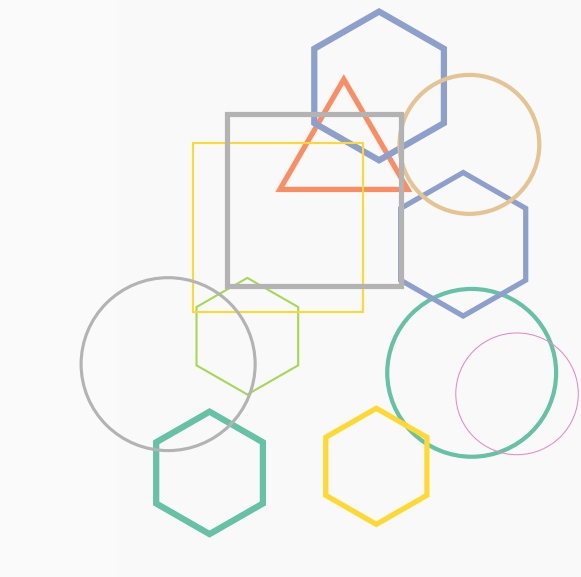[{"shape": "hexagon", "thickness": 3, "radius": 0.53, "center": [0.36, 0.18]}, {"shape": "circle", "thickness": 2, "radius": 0.73, "center": [0.812, 0.354]}, {"shape": "triangle", "thickness": 2.5, "radius": 0.64, "center": [0.592, 0.735]}, {"shape": "hexagon", "thickness": 2.5, "radius": 0.62, "center": [0.797, 0.576]}, {"shape": "hexagon", "thickness": 3, "radius": 0.64, "center": [0.652, 0.85]}, {"shape": "circle", "thickness": 0.5, "radius": 0.53, "center": [0.89, 0.317]}, {"shape": "hexagon", "thickness": 1, "radius": 0.5, "center": [0.426, 0.417]}, {"shape": "hexagon", "thickness": 2.5, "radius": 0.5, "center": [0.647, 0.192]}, {"shape": "square", "thickness": 1, "radius": 0.73, "center": [0.478, 0.605]}, {"shape": "circle", "thickness": 2, "radius": 0.6, "center": [0.808, 0.749]}, {"shape": "square", "thickness": 2.5, "radius": 0.75, "center": [0.54, 0.653]}, {"shape": "circle", "thickness": 1.5, "radius": 0.75, "center": [0.289, 0.369]}]